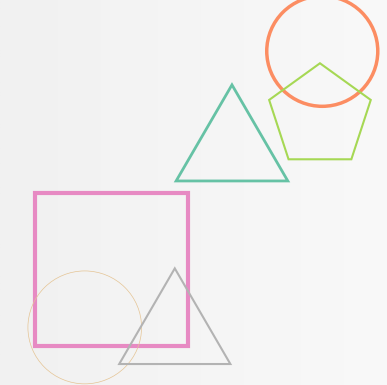[{"shape": "triangle", "thickness": 2, "radius": 0.83, "center": [0.599, 0.613]}, {"shape": "circle", "thickness": 2.5, "radius": 0.72, "center": [0.832, 0.867]}, {"shape": "square", "thickness": 3, "radius": 0.99, "center": [0.288, 0.301]}, {"shape": "pentagon", "thickness": 1.5, "radius": 0.69, "center": [0.826, 0.698]}, {"shape": "circle", "thickness": 0.5, "radius": 0.73, "center": [0.219, 0.15]}, {"shape": "triangle", "thickness": 1.5, "radius": 0.83, "center": [0.451, 0.137]}]